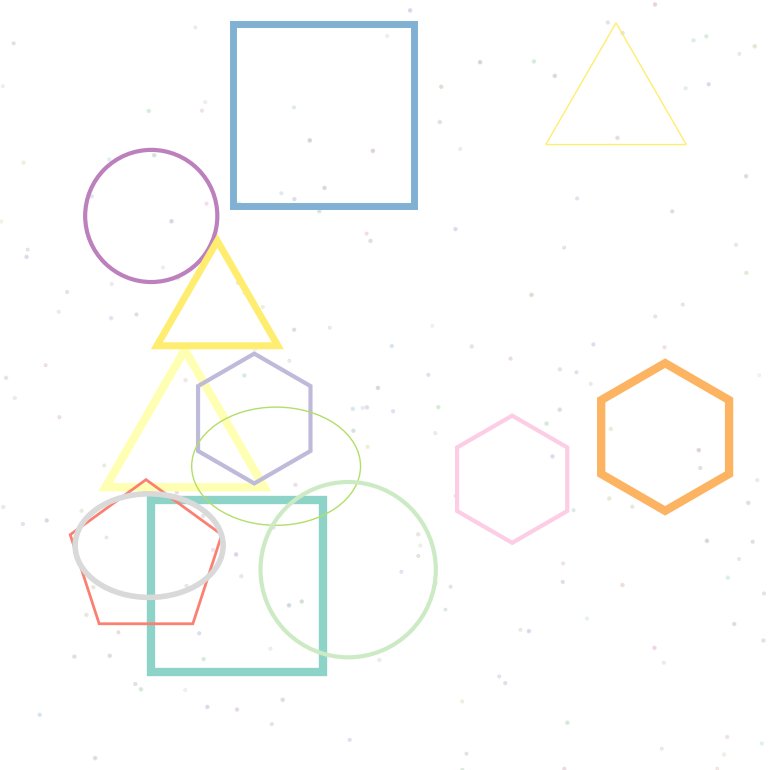[{"shape": "square", "thickness": 3, "radius": 0.56, "center": [0.308, 0.239]}, {"shape": "triangle", "thickness": 3, "radius": 0.59, "center": [0.24, 0.427]}, {"shape": "hexagon", "thickness": 1.5, "radius": 0.42, "center": [0.33, 0.456]}, {"shape": "pentagon", "thickness": 1, "radius": 0.52, "center": [0.19, 0.274]}, {"shape": "square", "thickness": 2.5, "radius": 0.59, "center": [0.42, 0.85]}, {"shape": "hexagon", "thickness": 3, "radius": 0.48, "center": [0.864, 0.432]}, {"shape": "oval", "thickness": 0.5, "radius": 0.55, "center": [0.359, 0.395]}, {"shape": "hexagon", "thickness": 1.5, "radius": 0.41, "center": [0.665, 0.378]}, {"shape": "oval", "thickness": 2, "radius": 0.48, "center": [0.194, 0.291]}, {"shape": "circle", "thickness": 1.5, "radius": 0.43, "center": [0.196, 0.72]}, {"shape": "circle", "thickness": 1.5, "radius": 0.57, "center": [0.452, 0.26]}, {"shape": "triangle", "thickness": 2.5, "radius": 0.45, "center": [0.282, 0.596]}, {"shape": "triangle", "thickness": 0.5, "radius": 0.53, "center": [0.8, 0.865]}]